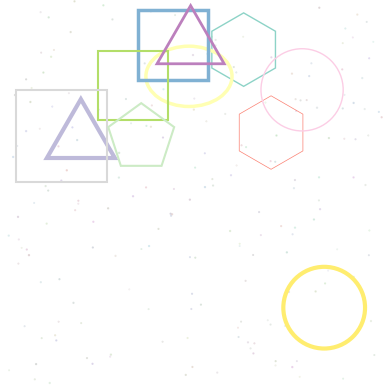[{"shape": "hexagon", "thickness": 1, "radius": 0.48, "center": [0.633, 0.871]}, {"shape": "oval", "thickness": 2.5, "radius": 0.56, "center": [0.491, 0.802]}, {"shape": "triangle", "thickness": 3, "radius": 0.51, "center": [0.21, 0.641]}, {"shape": "hexagon", "thickness": 0.5, "radius": 0.48, "center": [0.704, 0.656]}, {"shape": "square", "thickness": 2.5, "radius": 0.46, "center": [0.45, 0.884]}, {"shape": "square", "thickness": 1.5, "radius": 0.45, "center": [0.345, 0.777]}, {"shape": "circle", "thickness": 1, "radius": 0.53, "center": [0.785, 0.767]}, {"shape": "square", "thickness": 1.5, "radius": 0.59, "center": [0.16, 0.647]}, {"shape": "triangle", "thickness": 2, "radius": 0.5, "center": [0.495, 0.885]}, {"shape": "pentagon", "thickness": 1.5, "radius": 0.45, "center": [0.367, 0.642]}, {"shape": "circle", "thickness": 3, "radius": 0.53, "center": [0.842, 0.201]}]